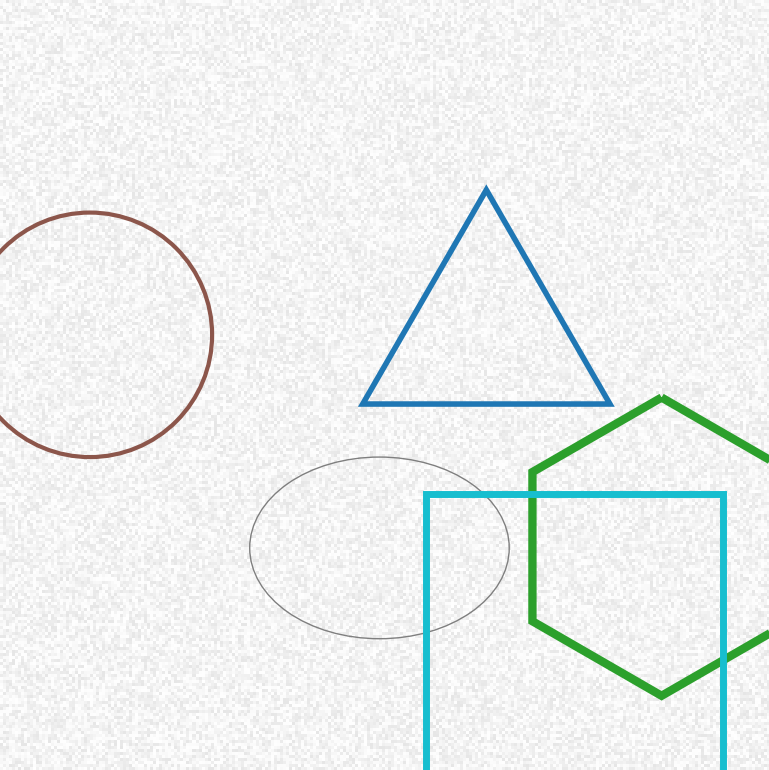[{"shape": "triangle", "thickness": 2, "radius": 0.93, "center": [0.632, 0.568]}, {"shape": "hexagon", "thickness": 3, "radius": 0.97, "center": [0.859, 0.29]}, {"shape": "circle", "thickness": 1.5, "radius": 0.79, "center": [0.117, 0.565]}, {"shape": "oval", "thickness": 0.5, "radius": 0.84, "center": [0.493, 0.288]}, {"shape": "square", "thickness": 2.5, "radius": 0.96, "center": [0.746, 0.166]}]